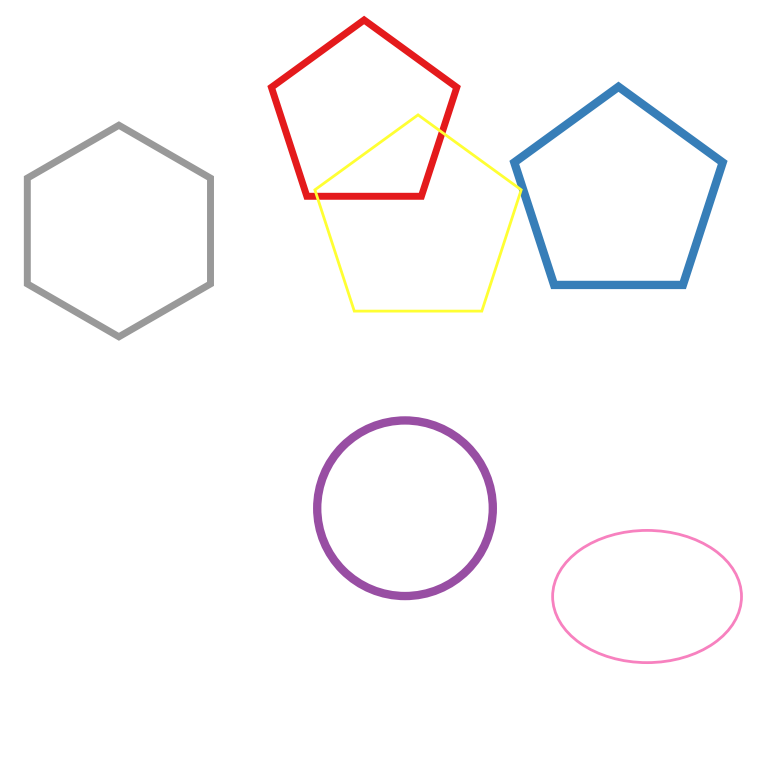[{"shape": "pentagon", "thickness": 2.5, "radius": 0.63, "center": [0.473, 0.847]}, {"shape": "pentagon", "thickness": 3, "radius": 0.71, "center": [0.803, 0.745]}, {"shape": "circle", "thickness": 3, "radius": 0.57, "center": [0.526, 0.34]}, {"shape": "pentagon", "thickness": 1, "radius": 0.7, "center": [0.543, 0.71]}, {"shape": "oval", "thickness": 1, "radius": 0.61, "center": [0.84, 0.225]}, {"shape": "hexagon", "thickness": 2.5, "radius": 0.69, "center": [0.154, 0.7]}]